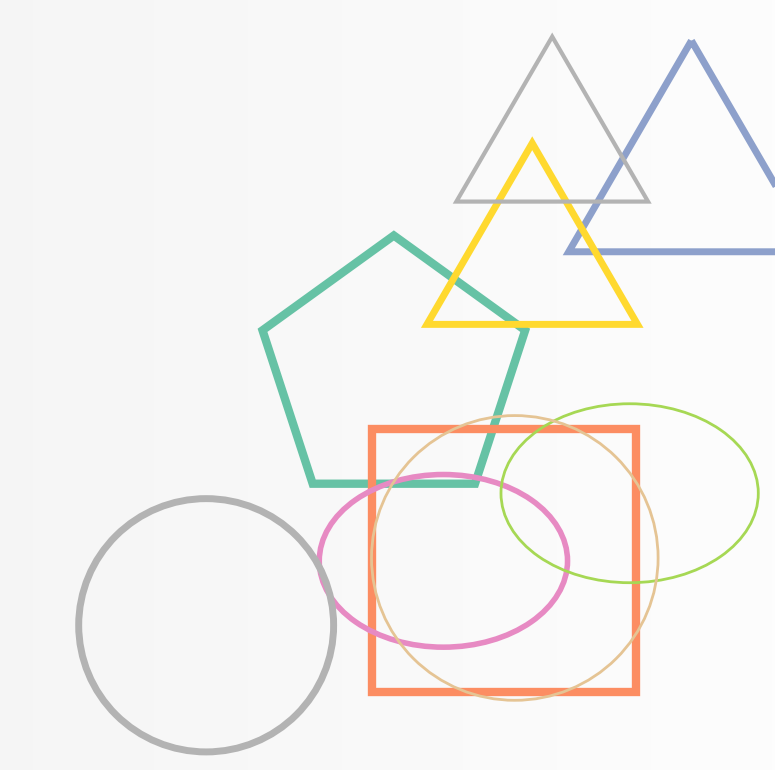[{"shape": "pentagon", "thickness": 3, "radius": 0.89, "center": [0.508, 0.516]}, {"shape": "square", "thickness": 3, "radius": 0.85, "center": [0.65, 0.272]}, {"shape": "triangle", "thickness": 2.5, "radius": 0.91, "center": [0.892, 0.764]}, {"shape": "oval", "thickness": 2, "radius": 0.8, "center": [0.572, 0.272]}, {"shape": "oval", "thickness": 1, "radius": 0.83, "center": [0.812, 0.359]}, {"shape": "triangle", "thickness": 2.5, "radius": 0.78, "center": [0.687, 0.657]}, {"shape": "circle", "thickness": 1, "radius": 0.92, "center": [0.664, 0.275]}, {"shape": "circle", "thickness": 2.5, "radius": 0.82, "center": [0.266, 0.188]}, {"shape": "triangle", "thickness": 1.5, "radius": 0.71, "center": [0.713, 0.81]}]